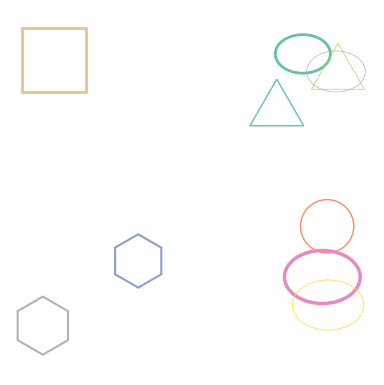[{"shape": "triangle", "thickness": 1, "radius": 0.4, "center": [0.719, 0.714]}, {"shape": "oval", "thickness": 2, "radius": 0.36, "center": [0.786, 0.86]}, {"shape": "circle", "thickness": 1, "radius": 0.35, "center": [0.85, 0.412]}, {"shape": "hexagon", "thickness": 1.5, "radius": 0.35, "center": [0.359, 0.322]}, {"shape": "oval", "thickness": 2.5, "radius": 0.49, "center": [0.837, 0.281]}, {"shape": "triangle", "thickness": 0.5, "radius": 0.4, "center": [0.878, 0.808]}, {"shape": "oval", "thickness": 0.5, "radius": 0.46, "center": [0.852, 0.208]}, {"shape": "square", "thickness": 2, "radius": 0.41, "center": [0.14, 0.844]}, {"shape": "oval", "thickness": 0.5, "radius": 0.38, "center": [0.873, 0.814]}, {"shape": "hexagon", "thickness": 1.5, "radius": 0.38, "center": [0.111, 0.154]}]